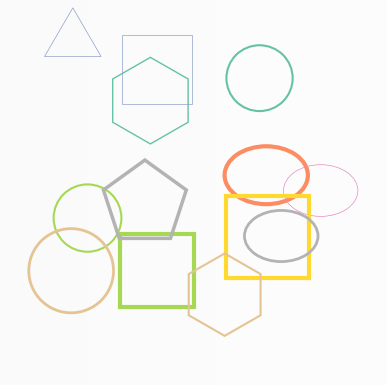[{"shape": "circle", "thickness": 1.5, "radius": 0.43, "center": [0.67, 0.797]}, {"shape": "hexagon", "thickness": 1, "radius": 0.56, "center": [0.388, 0.739]}, {"shape": "oval", "thickness": 3, "radius": 0.54, "center": [0.687, 0.545]}, {"shape": "triangle", "thickness": 0.5, "radius": 0.42, "center": [0.188, 0.895]}, {"shape": "square", "thickness": 0.5, "radius": 0.45, "center": [0.406, 0.819]}, {"shape": "oval", "thickness": 0.5, "radius": 0.48, "center": [0.828, 0.505]}, {"shape": "circle", "thickness": 1.5, "radius": 0.44, "center": [0.226, 0.434]}, {"shape": "square", "thickness": 3, "radius": 0.48, "center": [0.405, 0.297]}, {"shape": "square", "thickness": 3, "radius": 0.54, "center": [0.691, 0.384]}, {"shape": "hexagon", "thickness": 1.5, "radius": 0.54, "center": [0.58, 0.235]}, {"shape": "circle", "thickness": 2, "radius": 0.55, "center": [0.184, 0.297]}, {"shape": "oval", "thickness": 2, "radius": 0.47, "center": [0.726, 0.387]}, {"shape": "pentagon", "thickness": 2.5, "radius": 0.56, "center": [0.374, 0.472]}]